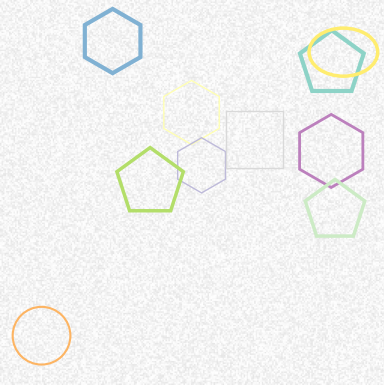[{"shape": "pentagon", "thickness": 3, "radius": 0.44, "center": [0.862, 0.834]}, {"shape": "hexagon", "thickness": 1, "radius": 0.42, "center": [0.497, 0.708]}, {"shape": "hexagon", "thickness": 1, "radius": 0.36, "center": [0.524, 0.571]}, {"shape": "hexagon", "thickness": 3, "radius": 0.42, "center": [0.293, 0.893]}, {"shape": "circle", "thickness": 1.5, "radius": 0.37, "center": [0.108, 0.128]}, {"shape": "pentagon", "thickness": 2.5, "radius": 0.45, "center": [0.39, 0.526]}, {"shape": "square", "thickness": 1, "radius": 0.37, "center": [0.662, 0.638]}, {"shape": "hexagon", "thickness": 2, "radius": 0.47, "center": [0.86, 0.608]}, {"shape": "pentagon", "thickness": 2.5, "radius": 0.41, "center": [0.87, 0.453]}, {"shape": "oval", "thickness": 2.5, "radius": 0.45, "center": [0.892, 0.865]}]